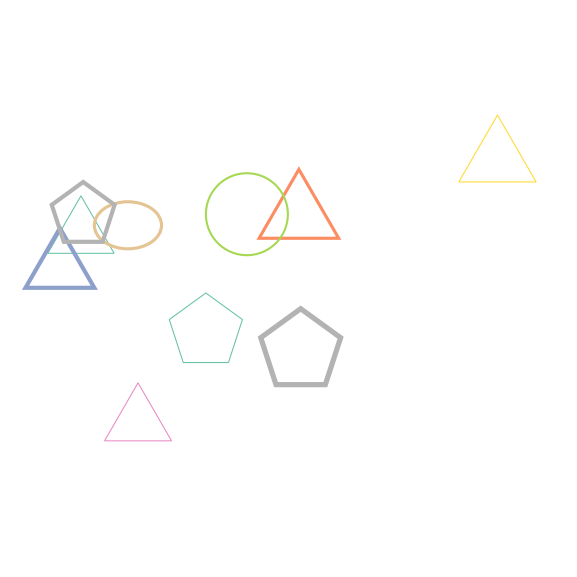[{"shape": "pentagon", "thickness": 0.5, "radius": 0.33, "center": [0.356, 0.425]}, {"shape": "triangle", "thickness": 0.5, "radius": 0.33, "center": [0.14, 0.594]}, {"shape": "triangle", "thickness": 1.5, "radius": 0.4, "center": [0.518, 0.626]}, {"shape": "triangle", "thickness": 2, "radius": 0.34, "center": [0.104, 0.535]}, {"shape": "triangle", "thickness": 0.5, "radius": 0.33, "center": [0.239, 0.269]}, {"shape": "circle", "thickness": 1, "radius": 0.35, "center": [0.428, 0.628]}, {"shape": "triangle", "thickness": 0.5, "radius": 0.39, "center": [0.861, 0.723]}, {"shape": "oval", "thickness": 1.5, "radius": 0.29, "center": [0.222, 0.609]}, {"shape": "pentagon", "thickness": 2.5, "radius": 0.36, "center": [0.521, 0.392]}, {"shape": "pentagon", "thickness": 2, "radius": 0.29, "center": [0.144, 0.627]}]